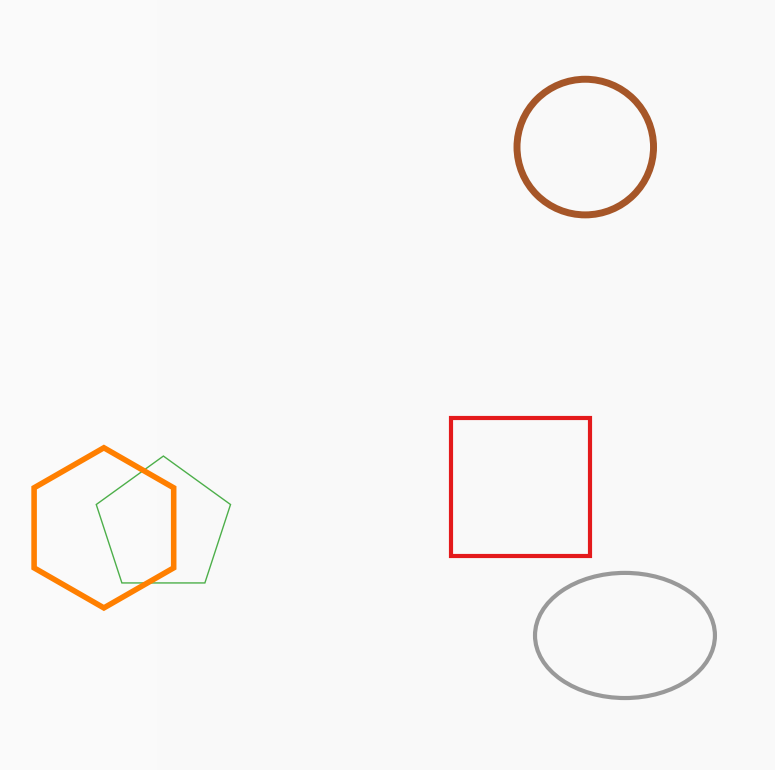[{"shape": "square", "thickness": 1.5, "radius": 0.45, "center": [0.672, 0.368]}, {"shape": "pentagon", "thickness": 0.5, "radius": 0.46, "center": [0.211, 0.317]}, {"shape": "hexagon", "thickness": 2, "radius": 0.52, "center": [0.134, 0.314]}, {"shape": "circle", "thickness": 2.5, "radius": 0.44, "center": [0.755, 0.809]}, {"shape": "oval", "thickness": 1.5, "radius": 0.58, "center": [0.806, 0.175]}]